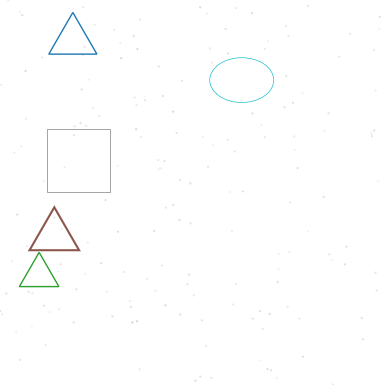[{"shape": "triangle", "thickness": 1, "radius": 0.36, "center": [0.189, 0.895]}, {"shape": "triangle", "thickness": 1, "radius": 0.3, "center": [0.102, 0.285]}, {"shape": "triangle", "thickness": 1.5, "radius": 0.37, "center": [0.141, 0.387]}, {"shape": "square", "thickness": 0.5, "radius": 0.42, "center": [0.204, 0.583]}, {"shape": "oval", "thickness": 0.5, "radius": 0.42, "center": [0.628, 0.792]}]